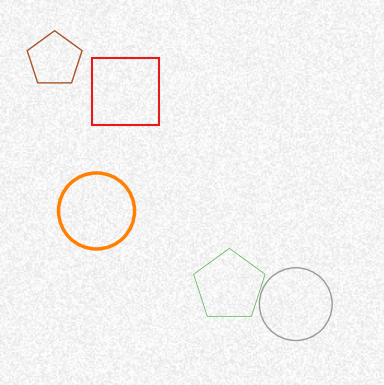[{"shape": "square", "thickness": 1.5, "radius": 0.43, "center": [0.327, 0.762]}, {"shape": "pentagon", "thickness": 0.5, "radius": 0.49, "center": [0.596, 0.257]}, {"shape": "circle", "thickness": 2.5, "radius": 0.49, "center": [0.251, 0.452]}, {"shape": "pentagon", "thickness": 1, "radius": 0.37, "center": [0.142, 0.845]}, {"shape": "circle", "thickness": 1, "radius": 0.47, "center": [0.768, 0.21]}]